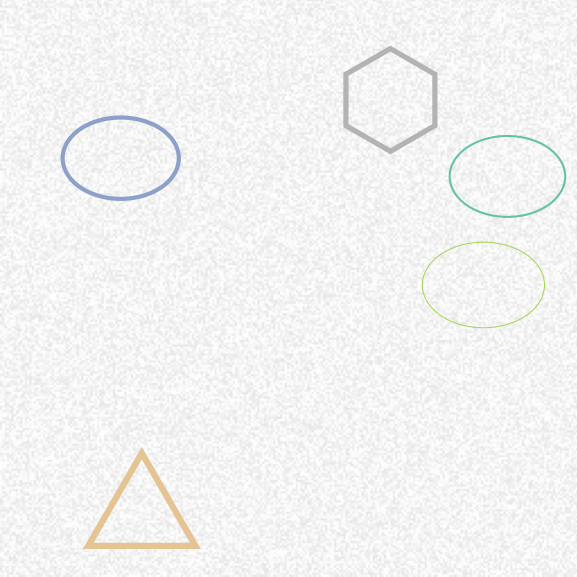[{"shape": "oval", "thickness": 1, "radius": 0.5, "center": [0.879, 0.694]}, {"shape": "oval", "thickness": 2, "radius": 0.5, "center": [0.209, 0.725]}, {"shape": "oval", "thickness": 0.5, "radius": 0.53, "center": [0.837, 0.506]}, {"shape": "triangle", "thickness": 3, "radius": 0.54, "center": [0.246, 0.107]}, {"shape": "hexagon", "thickness": 2.5, "radius": 0.44, "center": [0.676, 0.826]}]